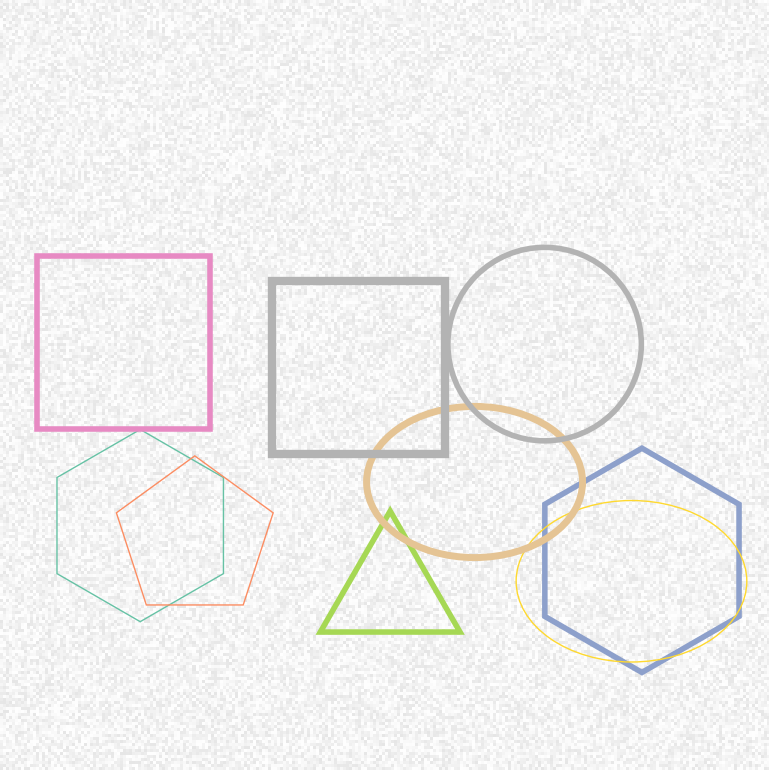[{"shape": "hexagon", "thickness": 0.5, "radius": 0.62, "center": [0.182, 0.317]}, {"shape": "pentagon", "thickness": 0.5, "radius": 0.54, "center": [0.253, 0.301]}, {"shape": "hexagon", "thickness": 2, "radius": 0.73, "center": [0.834, 0.272]}, {"shape": "square", "thickness": 2, "radius": 0.56, "center": [0.16, 0.556]}, {"shape": "triangle", "thickness": 2, "radius": 0.52, "center": [0.507, 0.232]}, {"shape": "oval", "thickness": 0.5, "radius": 0.75, "center": [0.82, 0.245]}, {"shape": "oval", "thickness": 2.5, "radius": 0.7, "center": [0.616, 0.374]}, {"shape": "square", "thickness": 3, "radius": 0.56, "center": [0.466, 0.523]}, {"shape": "circle", "thickness": 2, "radius": 0.63, "center": [0.707, 0.553]}]